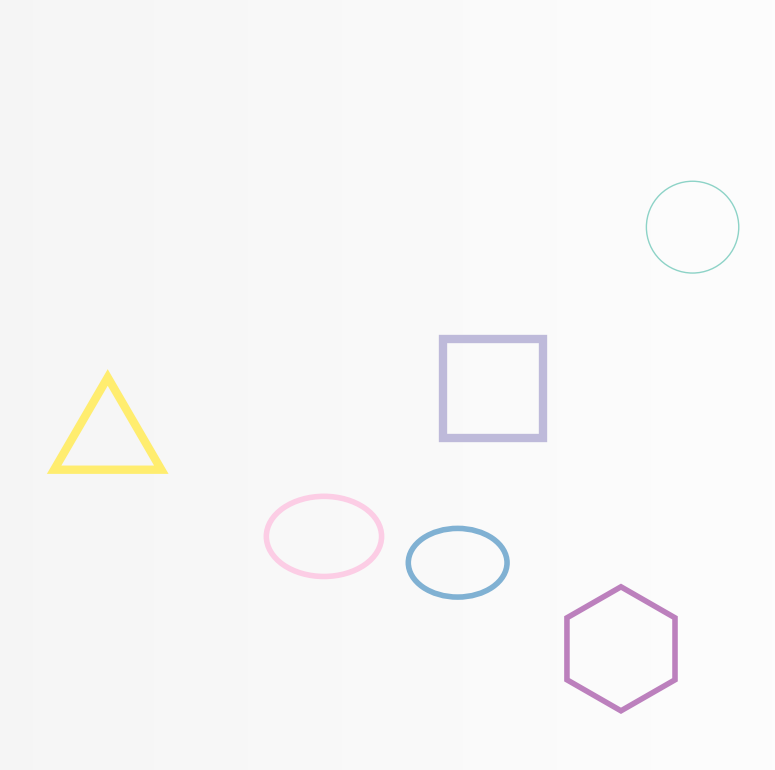[{"shape": "circle", "thickness": 0.5, "radius": 0.3, "center": [0.894, 0.705]}, {"shape": "square", "thickness": 3, "radius": 0.32, "center": [0.636, 0.495]}, {"shape": "oval", "thickness": 2, "radius": 0.32, "center": [0.591, 0.269]}, {"shape": "oval", "thickness": 2, "radius": 0.37, "center": [0.418, 0.303]}, {"shape": "hexagon", "thickness": 2, "radius": 0.4, "center": [0.801, 0.157]}, {"shape": "triangle", "thickness": 3, "radius": 0.4, "center": [0.139, 0.43]}]